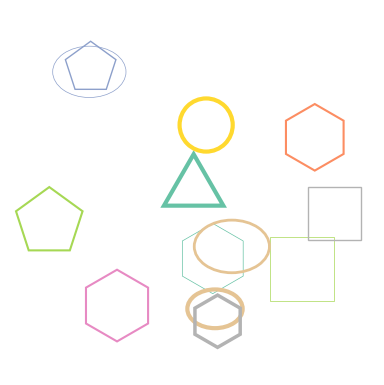[{"shape": "hexagon", "thickness": 0.5, "radius": 0.46, "center": [0.553, 0.329]}, {"shape": "triangle", "thickness": 3, "radius": 0.45, "center": [0.503, 0.51]}, {"shape": "hexagon", "thickness": 1.5, "radius": 0.43, "center": [0.818, 0.643]}, {"shape": "oval", "thickness": 0.5, "radius": 0.48, "center": [0.232, 0.813]}, {"shape": "pentagon", "thickness": 1, "radius": 0.34, "center": [0.235, 0.824]}, {"shape": "hexagon", "thickness": 1.5, "radius": 0.47, "center": [0.304, 0.206]}, {"shape": "square", "thickness": 0.5, "radius": 0.42, "center": [0.784, 0.302]}, {"shape": "pentagon", "thickness": 1.5, "radius": 0.45, "center": [0.128, 0.423]}, {"shape": "circle", "thickness": 3, "radius": 0.35, "center": [0.535, 0.675]}, {"shape": "oval", "thickness": 3, "radius": 0.36, "center": [0.558, 0.198]}, {"shape": "oval", "thickness": 2, "radius": 0.49, "center": [0.602, 0.36]}, {"shape": "square", "thickness": 1, "radius": 0.34, "center": [0.868, 0.445]}, {"shape": "hexagon", "thickness": 2.5, "radius": 0.34, "center": [0.565, 0.166]}]